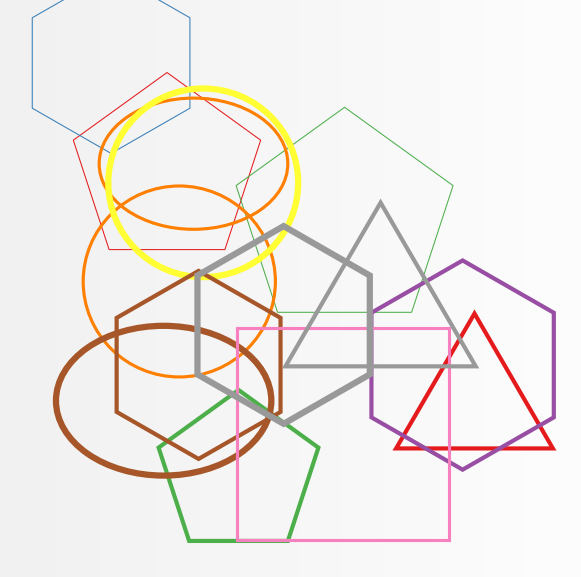[{"shape": "triangle", "thickness": 2, "radius": 0.78, "center": [0.816, 0.3]}, {"shape": "pentagon", "thickness": 0.5, "radius": 0.85, "center": [0.287, 0.704]}, {"shape": "hexagon", "thickness": 0.5, "radius": 0.78, "center": [0.191, 0.89]}, {"shape": "pentagon", "thickness": 2, "radius": 0.72, "center": [0.41, 0.179]}, {"shape": "pentagon", "thickness": 0.5, "radius": 0.98, "center": [0.593, 0.617]}, {"shape": "hexagon", "thickness": 2, "radius": 0.91, "center": [0.796, 0.367]}, {"shape": "circle", "thickness": 1.5, "radius": 0.83, "center": [0.308, 0.512]}, {"shape": "oval", "thickness": 1.5, "radius": 0.81, "center": [0.333, 0.716]}, {"shape": "circle", "thickness": 3, "radius": 0.82, "center": [0.35, 0.683]}, {"shape": "oval", "thickness": 3, "radius": 0.93, "center": [0.282, 0.305]}, {"shape": "hexagon", "thickness": 2, "radius": 0.81, "center": [0.342, 0.367]}, {"shape": "square", "thickness": 1.5, "radius": 0.91, "center": [0.59, 0.248]}, {"shape": "triangle", "thickness": 2, "radius": 0.94, "center": [0.655, 0.459]}, {"shape": "hexagon", "thickness": 3, "radius": 0.86, "center": [0.488, 0.436]}]